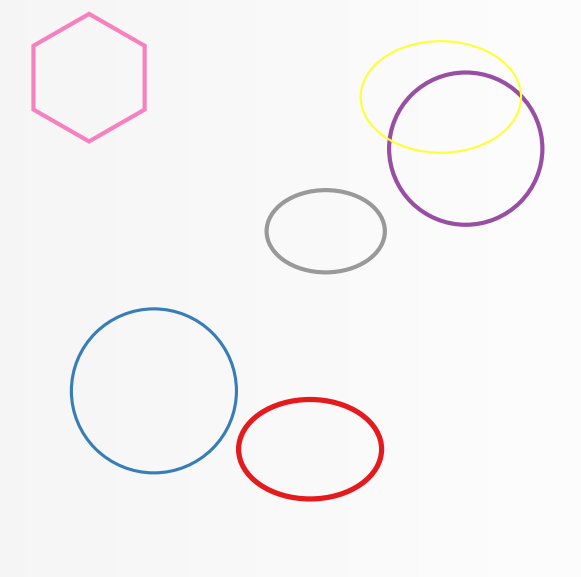[{"shape": "oval", "thickness": 2.5, "radius": 0.62, "center": [0.534, 0.221]}, {"shape": "circle", "thickness": 1.5, "radius": 0.71, "center": [0.265, 0.322]}, {"shape": "circle", "thickness": 2, "radius": 0.66, "center": [0.801, 0.742]}, {"shape": "oval", "thickness": 1, "radius": 0.69, "center": [0.758, 0.831]}, {"shape": "hexagon", "thickness": 2, "radius": 0.55, "center": [0.153, 0.865]}, {"shape": "oval", "thickness": 2, "radius": 0.51, "center": [0.56, 0.599]}]